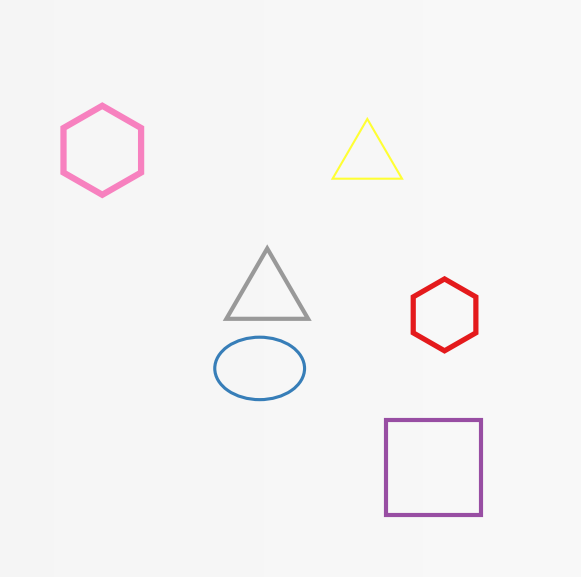[{"shape": "hexagon", "thickness": 2.5, "radius": 0.31, "center": [0.765, 0.454]}, {"shape": "oval", "thickness": 1.5, "radius": 0.39, "center": [0.447, 0.361]}, {"shape": "square", "thickness": 2, "radius": 0.41, "center": [0.746, 0.19]}, {"shape": "triangle", "thickness": 1, "radius": 0.34, "center": [0.632, 0.724]}, {"shape": "hexagon", "thickness": 3, "radius": 0.39, "center": [0.176, 0.739]}, {"shape": "triangle", "thickness": 2, "radius": 0.41, "center": [0.46, 0.488]}]